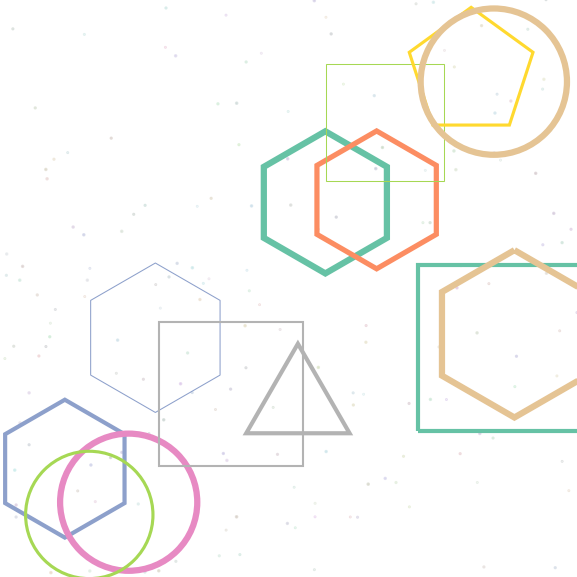[{"shape": "hexagon", "thickness": 3, "radius": 0.62, "center": [0.563, 0.649]}, {"shape": "square", "thickness": 2, "radius": 0.72, "center": [0.867, 0.397]}, {"shape": "hexagon", "thickness": 2.5, "radius": 0.6, "center": [0.652, 0.653]}, {"shape": "hexagon", "thickness": 0.5, "radius": 0.65, "center": [0.269, 0.414]}, {"shape": "hexagon", "thickness": 2, "radius": 0.6, "center": [0.112, 0.188]}, {"shape": "circle", "thickness": 3, "radius": 0.59, "center": [0.223, 0.13]}, {"shape": "square", "thickness": 0.5, "radius": 0.51, "center": [0.667, 0.788]}, {"shape": "circle", "thickness": 1.5, "radius": 0.55, "center": [0.155, 0.107]}, {"shape": "pentagon", "thickness": 1.5, "radius": 0.56, "center": [0.816, 0.874]}, {"shape": "circle", "thickness": 3, "radius": 0.63, "center": [0.855, 0.858]}, {"shape": "hexagon", "thickness": 3, "radius": 0.72, "center": [0.891, 0.421]}, {"shape": "triangle", "thickness": 2, "radius": 0.52, "center": [0.516, 0.301]}, {"shape": "square", "thickness": 1, "radius": 0.62, "center": [0.4, 0.317]}]